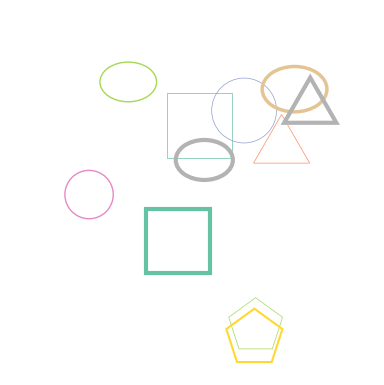[{"shape": "square", "thickness": 0.5, "radius": 0.42, "center": [0.519, 0.674]}, {"shape": "square", "thickness": 3, "radius": 0.41, "center": [0.463, 0.373]}, {"shape": "triangle", "thickness": 0.5, "radius": 0.42, "center": [0.731, 0.618]}, {"shape": "circle", "thickness": 0.5, "radius": 0.42, "center": [0.634, 0.713]}, {"shape": "circle", "thickness": 1, "radius": 0.31, "center": [0.231, 0.495]}, {"shape": "oval", "thickness": 1, "radius": 0.37, "center": [0.333, 0.787]}, {"shape": "pentagon", "thickness": 0.5, "radius": 0.37, "center": [0.664, 0.153]}, {"shape": "pentagon", "thickness": 1.5, "radius": 0.38, "center": [0.661, 0.122]}, {"shape": "oval", "thickness": 2.5, "radius": 0.42, "center": [0.765, 0.768]}, {"shape": "triangle", "thickness": 3, "radius": 0.39, "center": [0.806, 0.72]}, {"shape": "oval", "thickness": 3, "radius": 0.37, "center": [0.531, 0.585]}]